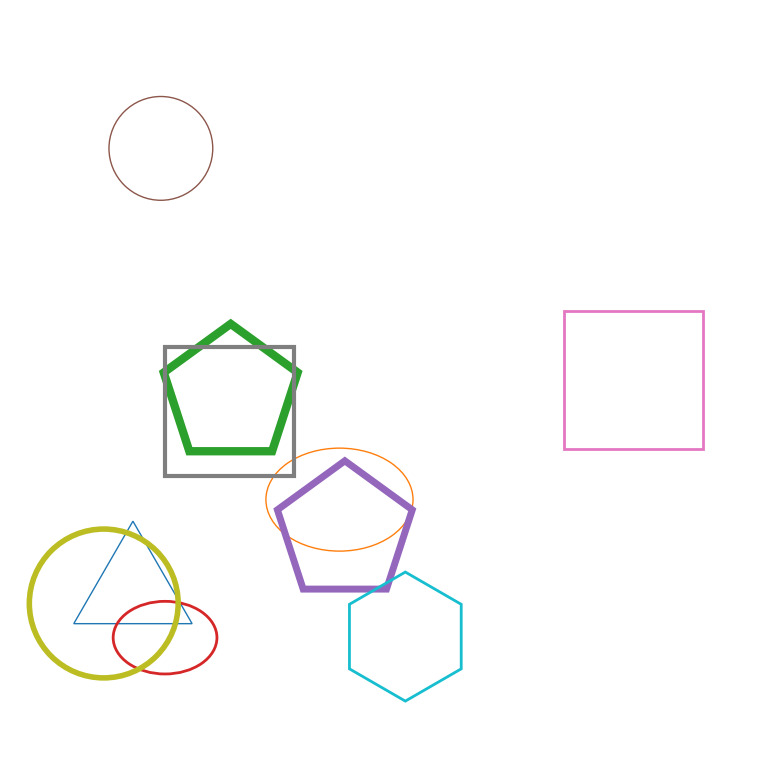[{"shape": "triangle", "thickness": 0.5, "radius": 0.44, "center": [0.173, 0.234]}, {"shape": "oval", "thickness": 0.5, "radius": 0.48, "center": [0.441, 0.351]}, {"shape": "pentagon", "thickness": 3, "radius": 0.46, "center": [0.3, 0.488]}, {"shape": "oval", "thickness": 1, "radius": 0.34, "center": [0.214, 0.172]}, {"shape": "pentagon", "thickness": 2.5, "radius": 0.46, "center": [0.448, 0.309]}, {"shape": "circle", "thickness": 0.5, "radius": 0.34, "center": [0.209, 0.807]}, {"shape": "square", "thickness": 1, "radius": 0.45, "center": [0.823, 0.507]}, {"shape": "square", "thickness": 1.5, "radius": 0.42, "center": [0.299, 0.466]}, {"shape": "circle", "thickness": 2, "radius": 0.48, "center": [0.135, 0.216]}, {"shape": "hexagon", "thickness": 1, "radius": 0.42, "center": [0.526, 0.173]}]